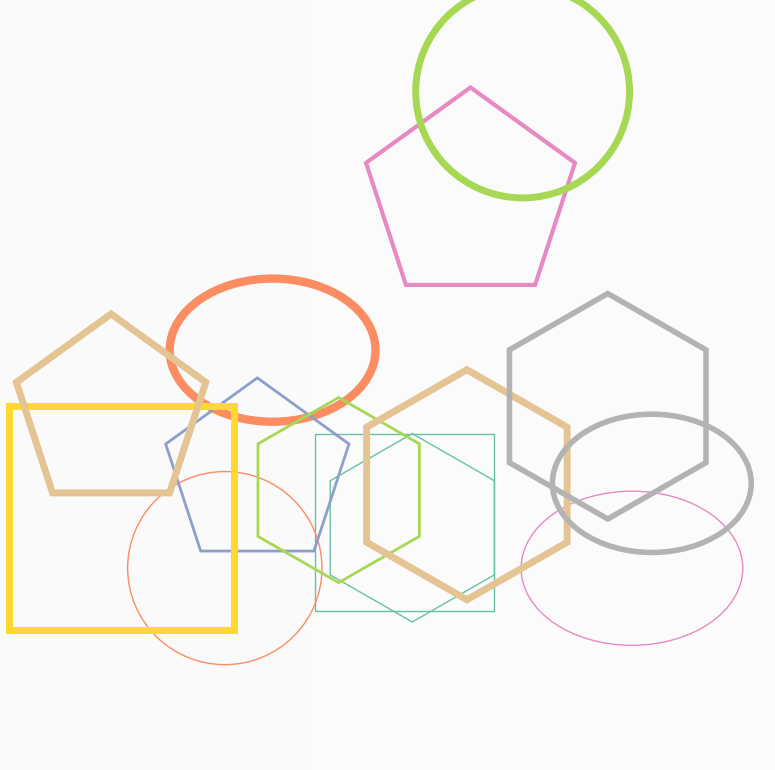[{"shape": "hexagon", "thickness": 0.5, "radius": 0.61, "center": [0.532, 0.315]}, {"shape": "square", "thickness": 0.5, "radius": 0.58, "center": [0.522, 0.321]}, {"shape": "circle", "thickness": 0.5, "radius": 0.63, "center": [0.29, 0.262]}, {"shape": "oval", "thickness": 3, "radius": 0.66, "center": [0.352, 0.545]}, {"shape": "pentagon", "thickness": 1, "radius": 0.62, "center": [0.332, 0.385]}, {"shape": "pentagon", "thickness": 1.5, "radius": 0.71, "center": [0.607, 0.745]}, {"shape": "oval", "thickness": 0.5, "radius": 0.71, "center": [0.815, 0.262]}, {"shape": "hexagon", "thickness": 1, "radius": 0.6, "center": [0.437, 0.364]}, {"shape": "circle", "thickness": 2.5, "radius": 0.69, "center": [0.674, 0.881]}, {"shape": "square", "thickness": 2.5, "radius": 0.73, "center": [0.156, 0.327]}, {"shape": "pentagon", "thickness": 2.5, "radius": 0.64, "center": [0.143, 0.464]}, {"shape": "hexagon", "thickness": 2.5, "radius": 0.75, "center": [0.602, 0.37]}, {"shape": "hexagon", "thickness": 2, "radius": 0.73, "center": [0.784, 0.472]}, {"shape": "oval", "thickness": 2, "radius": 0.64, "center": [0.841, 0.372]}]